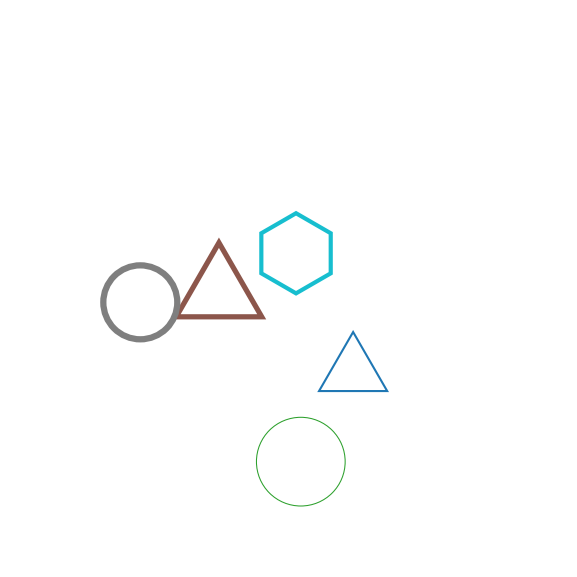[{"shape": "triangle", "thickness": 1, "radius": 0.34, "center": [0.611, 0.356]}, {"shape": "circle", "thickness": 0.5, "radius": 0.38, "center": [0.521, 0.2]}, {"shape": "triangle", "thickness": 2.5, "radius": 0.43, "center": [0.379, 0.493]}, {"shape": "circle", "thickness": 3, "radius": 0.32, "center": [0.243, 0.476]}, {"shape": "hexagon", "thickness": 2, "radius": 0.35, "center": [0.513, 0.561]}]